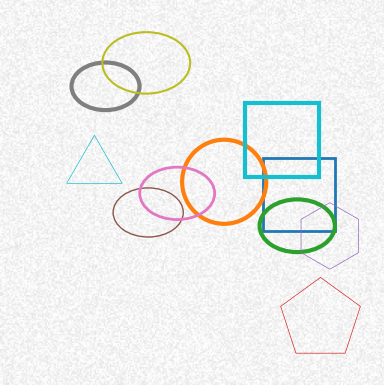[{"shape": "square", "thickness": 2, "radius": 0.47, "center": [0.777, 0.495]}, {"shape": "circle", "thickness": 3, "radius": 0.55, "center": [0.582, 0.528]}, {"shape": "oval", "thickness": 3, "radius": 0.49, "center": [0.772, 0.414]}, {"shape": "pentagon", "thickness": 0.5, "radius": 0.54, "center": [0.833, 0.171]}, {"shape": "hexagon", "thickness": 0.5, "radius": 0.43, "center": [0.857, 0.387]}, {"shape": "oval", "thickness": 1, "radius": 0.46, "center": [0.385, 0.448]}, {"shape": "oval", "thickness": 2, "radius": 0.49, "center": [0.46, 0.498]}, {"shape": "oval", "thickness": 3, "radius": 0.44, "center": [0.274, 0.776]}, {"shape": "oval", "thickness": 1.5, "radius": 0.57, "center": [0.38, 0.837]}, {"shape": "square", "thickness": 3, "radius": 0.48, "center": [0.732, 0.636]}, {"shape": "triangle", "thickness": 0.5, "radius": 0.42, "center": [0.245, 0.565]}]